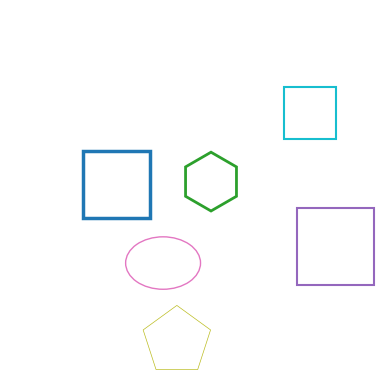[{"shape": "square", "thickness": 2.5, "radius": 0.44, "center": [0.302, 0.521]}, {"shape": "hexagon", "thickness": 2, "radius": 0.38, "center": [0.548, 0.528]}, {"shape": "square", "thickness": 1.5, "radius": 0.5, "center": [0.872, 0.359]}, {"shape": "oval", "thickness": 1, "radius": 0.49, "center": [0.424, 0.317]}, {"shape": "pentagon", "thickness": 0.5, "radius": 0.46, "center": [0.459, 0.115]}, {"shape": "square", "thickness": 1.5, "radius": 0.34, "center": [0.805, 0.706]}]